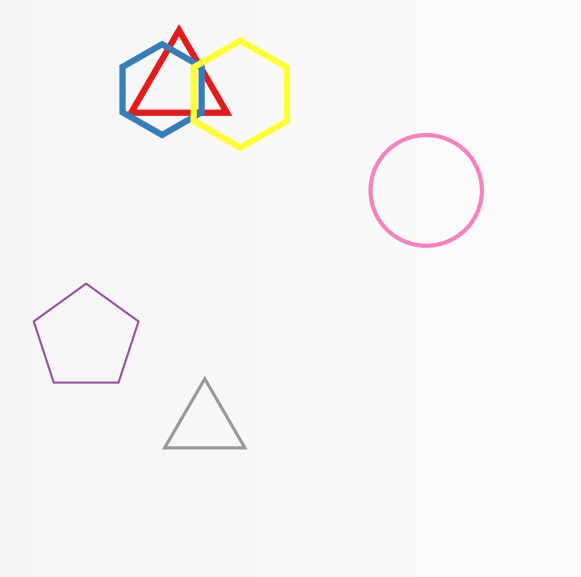[{"shape": "triangle", "thickness": 3, "radius": 0.48, "center": [0.308, 0.852]}, {"shape": "hexagon", "thickness": 3, "radius": 0.39, "center": [0.279, 0.844]}, {"shape": "pentagon", "thickness": 1, "radius": 0.47, "center": [0.148, 0.413]}, {"shape": "hexagon", "thickness": 3, "radius": 0.46, "center": [0.413, 0.836]}, {"shape": "circle", "thickness": 2, "radius": 0.48, "center": [0.733, 0.669]}, {"shape": "triangle", "thickness": 1.5, "radius": 0.4, "center": [0.352, 0.263]}]